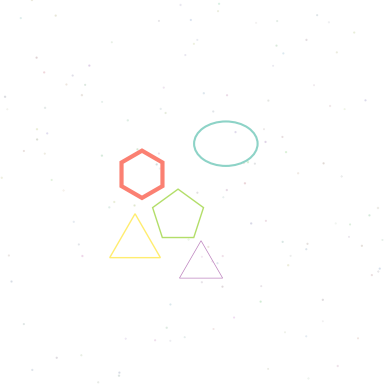[{"shape": "oval", "thickness": 1.5, "radius": 0.41, "center": [0.587, 0.627]}, {"shape": "hexagon", "thickness": 3, "radius": 0.31, "center": [0.369, 0.547]}, {"shape": "pentagon", "thickness": 1, "radius": 0.35, "center": [0.462, 0.439]}, {"shape": "triangle", "thickness": 0.5, "radius": 0.32, "center": [0.522, 0.31]}, {"shape": "triangle", "thickness": 1, "radius": 0.38, "center": [0.351, 0.369]}]